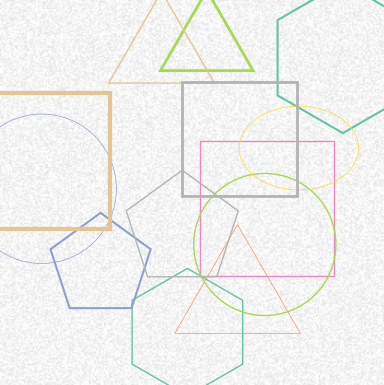[{"shape": "hexagon", "thickness": 1.5, "radius": 0.98, "center": [0.89, 0.85]}, {"shape": "hexagon", "thickness": 1, "radius": 0.83, "center": [0.487, 0.137]}, {"shape": "triangle", "thickness": 0.5, "radius": 0.94, "center": [0.617, 0.228]}, {"shape": "circle", "thickness": 0.5, "radius": 0.97, "center": [0.108, 0.51]}, {"shape": "pentagon", "thickness": 1.5, "radius": 0.68, "center": [0.261, 0.31]}, {"shape": "square", "thickness": 1, "radius": 0.88, "center": [0.693, 0.459]}, {"shape": "circle", "thickness": 1, "radius": 0.92, "center": [0.688, 0.365]}, {"shape": "triangle", "thickness": 2, "radius": 0.7, "center": [0.537, 0.886]}, {"shape": "oval", "thickness": 0.5, "radius": 0.78, "center": [0.776, 0.615]}, {"shape": "triangle", "thickness": 1, "radius": 0.79, "center": [0.42, 0.863]}, {"shape": "square", "thickness": 3, "radius": 0.88, "center": [0.108, 0.582]}, {"shape": "pentagon", "thickness": 1, "radius": 0.76, "center": [0.473, 0.405]}, {"shape": "square", "thickness": 2, "radius": 0.74, "center": [0.622, 0.639]}]